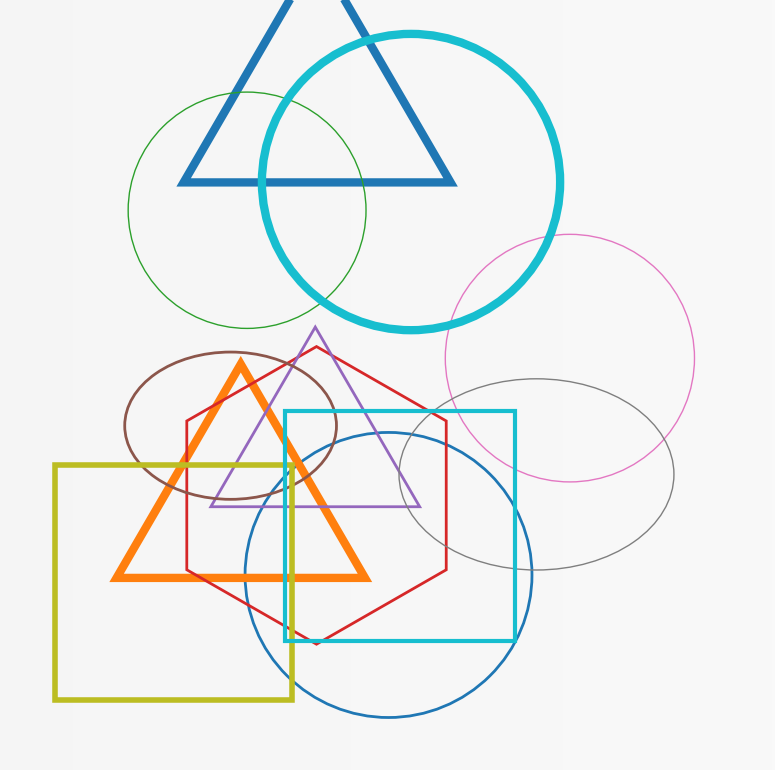[{"shape": "triangle", "thickness": 3, "radius": 0.99, "center": [0.409, 0.863]}, {"shape": "circle", "thickness": 1, "radius": 0.93, "center": [0.501, 0.253]}, {"shape": "triangle", "thickness": 3, "radius": 0.93, "center": [0.311, 0.342]}, {"shape": "circle", "thickness": 0.5, "radius": 0.77, "center": [0.319, 0.727]}, {"shape": "hexagon", "thickness": 1, "radius": 0.97, "center": [0.408, 0.357]}, {"shape": "triangle", "thickness": 1, "radius": 0.78, "center": [0.407, 0.42]}, {"shape": "oval", "thickness": 1, "radius": 0.68, "center": [0.298, 0.447]}, {"shape": "circle", "thickness": 0.5, "radius": 0.8, "center": [0.735, 0.535]}, {"shape": "oval", "thickness": 0.5, "radius": 0.89, "center": [0.692, 0.384]}, {"shape": "square", "thickness": 2, "radius": 0.76, "center": [0.224, 0.243]}, {"shape": "circle", "thickness": 3, "radius": 0.96, "center": [0.53, 0.764]}, {"shape": "square", "thickness": 1.5, "radius": 0.74, "center": [0.516, 0.317]}]